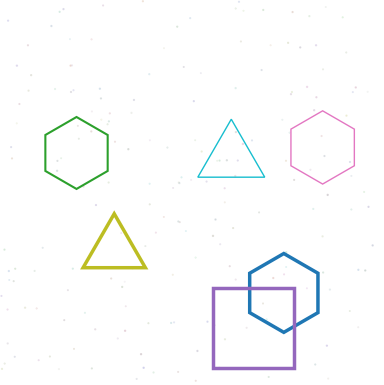[{"shape": "hexagon", "thickness": 2.5, "radius": 0.51, "center": [0.737, 0.239]}, {"shape": "hexagon", "thickness": 1.5, "radius": 0.47, "center": [0.199, 0.603]}, {"shape": "square", "thickness": 2.5, "radius": 0.52, "center": [0.658, 0.147]}, {"shape": "hexagon", "thickness": 1, "radius": 0.48, "center": [0.838, 0.617]}, {"shape": "triangle", "thickness": 2.5, "radius": 0.47, "center": [0.297, 0.351]}, {"shape": "triangle", "thickness": 1, "radius": 0.5, "center": [0.601, 0.59]}]